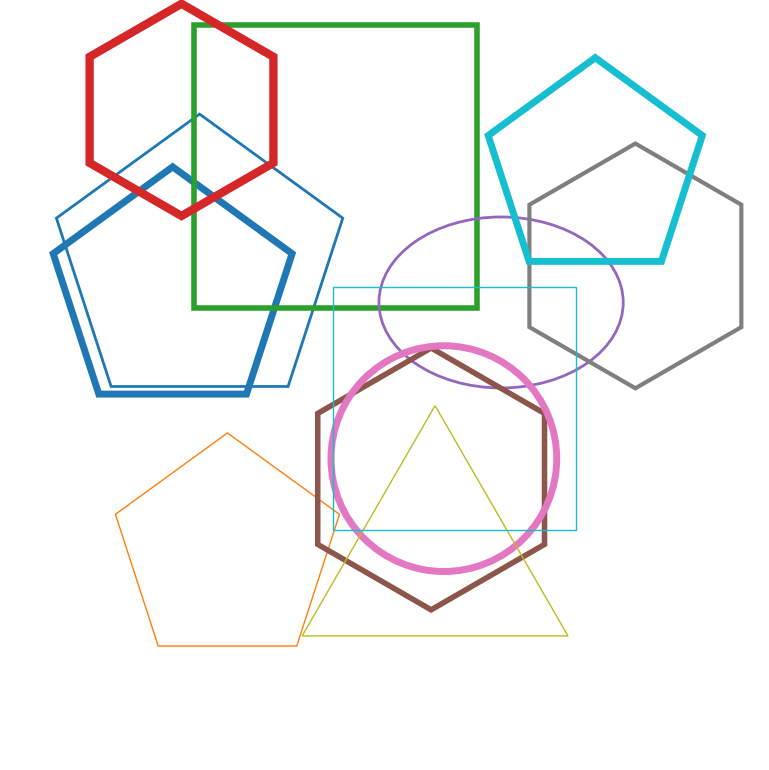[{"shape": "pentagon", "thickness": 1, "radius": 0.98, "center": [0.259, 0.656]}, {"shape": "pentagon", "thickness": 2.5, "radius": 0.82, "center": [0.224, 0.62]}, {"shape": "pentagon", "thickness": 0.5, "radius": 0.76, "center": [0.295, 0.285]}, {"shape": "square", "thickness": 2, "radius": 0.92, "center": [0.435, 0.784]}, {"shape": "hexagon", "thickness": 3, "radius": 0.69, "center": [0.236, 0.857]}, {"shape": "oval", "thickness": 1, "radius": 0.79, "center": [0.651, 0.607]}, {"shape": "hexagon", "thickness": 2, "radius": 0.85, "center": [0.56, 0.378]}, {"shape": "circle", "thickness": 2.5, "radius": 0.73, "center": [0.576, 0.404]}, {"shape": "hexagon", "thickness": 1.5, "radius": 0.79, "center": [0.825, 0.655]}, {"shape": "triangle", "thickness": 0.5, "radius": 1.0, "center": [0.565, 0.274]}, {"shape": "square", "thickness": 0.5, "radius": 0.79, "center": [0.59, 0.47]}, {"shape": "pentagon", "thickness": 2.5, "radius": 0.73, "center": [0.773, 0.779]}]